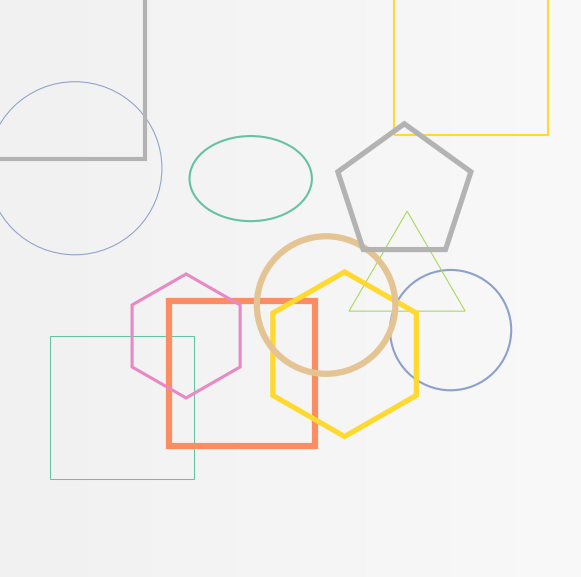[{"shape": "oval", "thickness": 1, "radius": 0.53, "center": [0.431, 0.69]}, {"shape": "square", "thickness": 0.5, "radius": 0.62, "center": [0.21, 0.294]}, {"shape": "square", "thickness": 3, "radius": 0.63, "center": [0.416, 0.352]}, {"shape": "circle", "thickness": 0.5, "radius": 0.75, "center": [0.129, 0.708]}, {"shape": "circle", "thickness": 1, "radius": 0.52, "center": [0.775, 0.428]}, {"shape": "hexagon", "thickness": 1.5, "radius": 0.54, "center": [0.32, 0.417]}, {"shape": "triangle", "thickness": 0.5, "radius": 0.58, "center": [0.7, 0.518]}, {"shape": "square", "thickness": 1, "radius": 0.66, "center": [0.81, 0.897]}, {"shape": "hexagon", "thickness": 2.5, "radius": 0.71, "center": [0.593, 0.386]}, {"shape": "circle", "thickness": 3, "radius": 0.6, "center": [0.561, 0.471]}, {"shape": "square", "thickness": 2, "radius": 0.7, "center": [0.11, 0.862]}, {"shape": "pentagon", "thickness": 2.5, "radius": 0.6, "center": [0.696, 0.664]}]